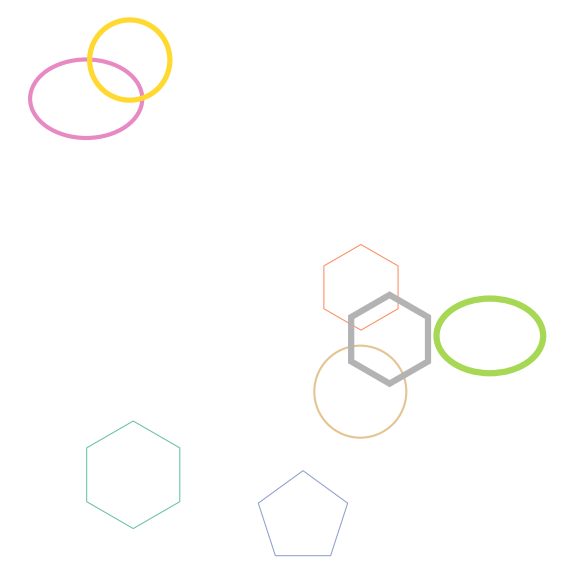[{"shape": "hexagon", "thickness": 0.5, "radius": 0.47, "center": [0.231, 0.177]}, {"shape": "hexagon", "thickness": 0.5, "radius": 0.37, "center": [0.625, 0.502]}, {"shape": "pentagon", "thickness": 0.5, "radius": 0.41, "center": [0.525, 0.103]}, {"shape": "oval", "thickness": 2, "radius": 0.49, "center": [0.149, 0.828]}, {"shape": "oval", "thickness": 3, "radius": 0.46, "center": [0.848, 0.417]}, {"shape": "circle", "thickness": 2.5, "radius": 0.35, "center": [0.225, 0.895]}, {"shape": "circle", "thickness": 1, "radius": 0.4, "center": [0.624, 0.321]}, {"shape": "hexagon", "thickness": 3, "radius": 0.38, "center": [0.675, 0.412]}]